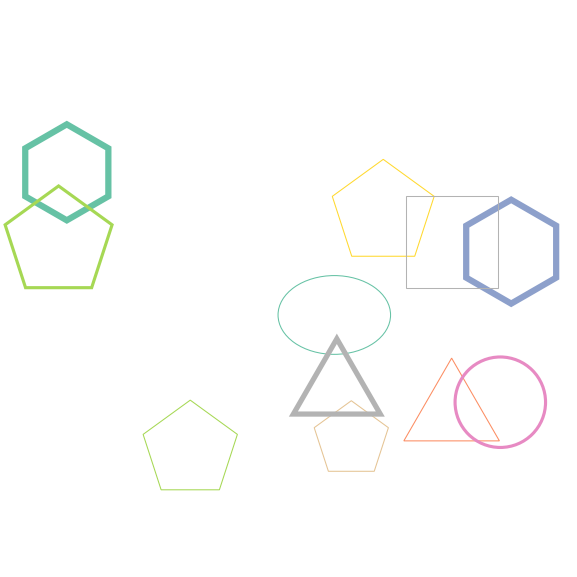[{"shape": "hexagon", "thickness": 3, "radius": 0.42, "center": [0.116, 0.701]}, {"shape": "oval", "thickness": 0.5, "radius": 0.49, "center": [0.579, 0.454]}, {"shape": "triangle", "thickness": 0.5, "radius": 0.48, "center": [0.782, 0.283]}, {"shape": "hexagon", "thickness": 3, "radius": 0.45, "center": [0.885, 0.563]}, {"shape": "circle", "thickness": 1.5, "radius": 0.39, "center": [0.866, 0.303]}, {"shape": "pentagon", "thickness": 1.5, "radius": 0.49, "center": [0.101, 0.58]}, {"shape": "pentagon", "thickness": 0.5, "radius": 0.43, "center": [0.329, 0.22]}, {"shape": "pentagon", "thickness": 0.5, "radius": 0.46, "center": [0.664, 0.63]}, {"shape": "pentagon", "thickness": 0.5, "radius": 0.34, "center": [0.608, 0.238]}, {"shape": "triangle", "thickness": 2.5, "radius": 0.43, "center": [0.583, 0.326]}, {"shape": "square", "thickness": 0.5, "radius": 0.4, "center": [0.783, 0.58]}]